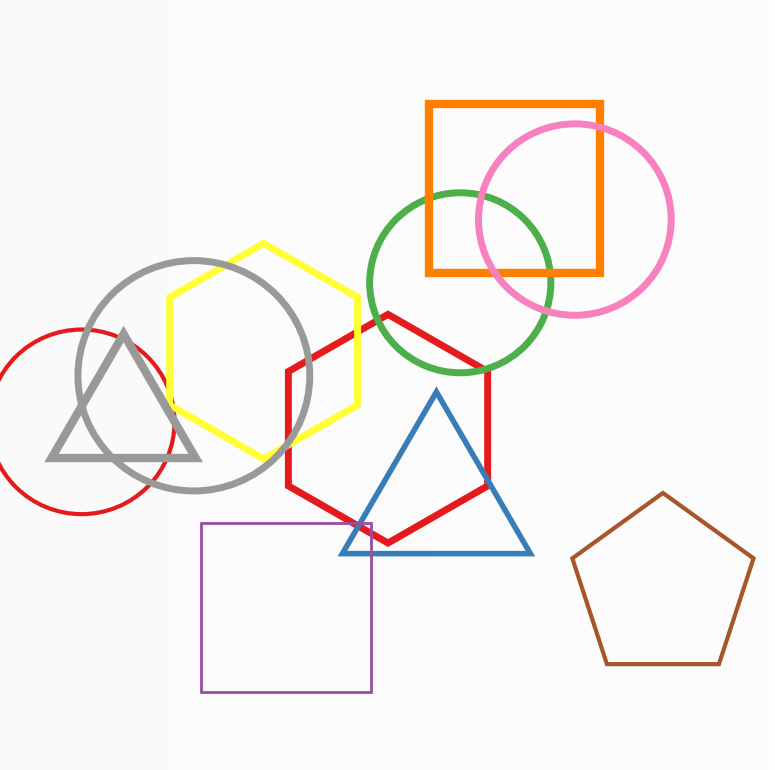[{"shape": "hexagon", "thickness": 2.5, "radius": 0.74, "center": [0.501, 0.443]}, {"shape": "circle", "thickness": 1.5, "radius": 0.6, "center": [0.105, 0.452]}, {"shape": "triangle", "thickness": 2, "radius": 0.7, "center": [0.563, 0.351]}, {"shape": "circle", "thickness": 2.5, "radius": 0.58, "center": [0.594, 0.633]}, {"shape": "square", "thickness": 1, "radius": 0.55, "center": [0.369, 0.211]}, {"shape": "square", "thickness": 3, "radius": 0.55, "center": [0.664, 0.755]}, {"shape": "hexagon", "thickness": 2.5, "radius": 0.7, "center": [0.34, 0.544]}, {"shape": "pentagon", "thickness": 1.5, "radius": 0.61, "center": [0.855, 0.237]}, {"shape": "circle", "thickness": 2.5, "radius": 0.62, "center": [0.742, 0.715]}, {"shape": "triangle", "thickness": 3, "radius": 0.54, "center": [0.159, 0.459]}, {"shape": "circle", "thickness": 2.5, "radius": 0.75, "center": [0.25, 0.512]}]